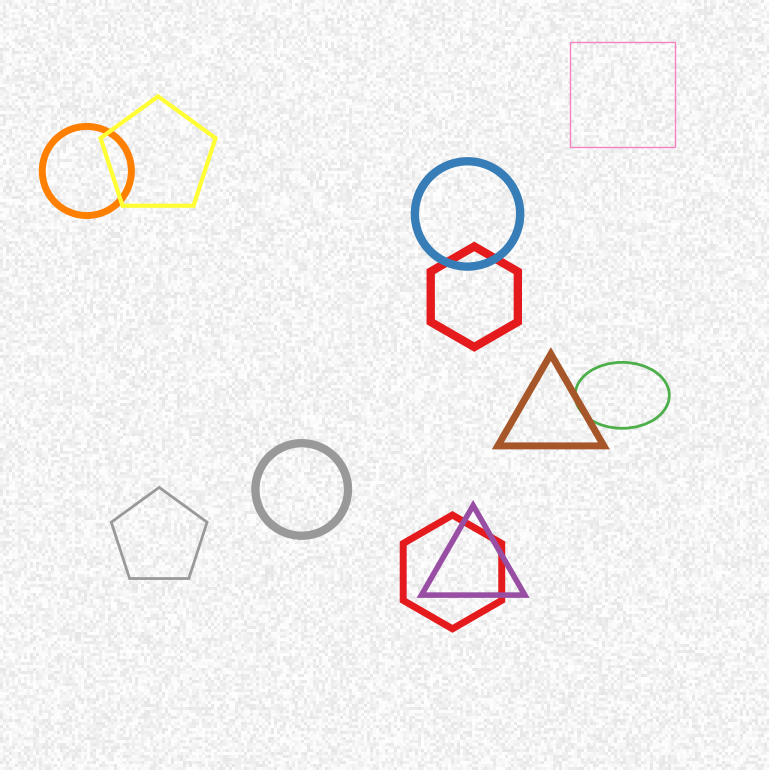[{"shape": "hexagon", "thickness": 3, "radius": 0.33, "center": [0.616, 0.615]}, {"shape": "hexagon", "thickness": 2.5, "radius": 0.37, "center": [0.588, 0.257]}, {"shape": "circle", "thickness": 3, "radius": 0.34, "center": [0.607, 0.722]}, {"shape": "oval", "thickness": 1, "radius": 0.31, "center": [0.808, 0.487]}, {"shape": "triangle", "thickness": 2, "radius": 0.39, "center": [0.614, 0.266]}, {"shape": "circle", "thickness": 2.5, "radius": 0.29, "center": [0.113, 0.778]}, {"shape": "pentagon", "thickness": 1.5, "radius": 0.39, "center": [0.205, 0.796]}, {"shape": "triangle", "thickness": 2.5, "radius": 0.4, "center": [0.715, 0.461]}, {"shape": "square", "thickness": 0.5, "radius": 0.34, "center": [0.808, 0.877]}, {"shape": "pentagon", "thickness": 1, "radius": 0.33, "center": [0.207, 0.302]}, {"shape": "circle", "thickness": 3, "radius": 0.3, "center": [0.392, 0.364]}]